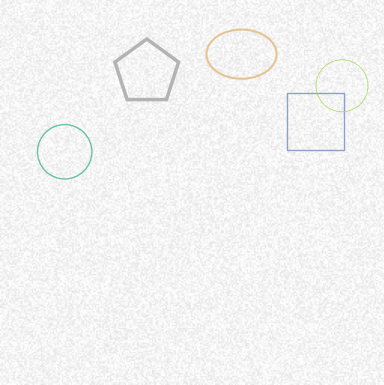[{"shape": "circle", "thickness": 1, "radius": 0.35, "center": [0.168, 0.606]}, {"shape": "square", "thickness": 1, "radius": 0.37, "center": [0.82, 0.683]}, {"shape": "circle", "thickness": 0.5, "radius": 0.34, "center": [0.888, 0.777]}, {"shape": "oval", "thickness": 1.5, "radius": 0.46, "center": [0.627, 0.859]}, {"shape": "pentagon", "thickness": 2.5, "radius": 0.43, "center": [0.381, 0.812]}]